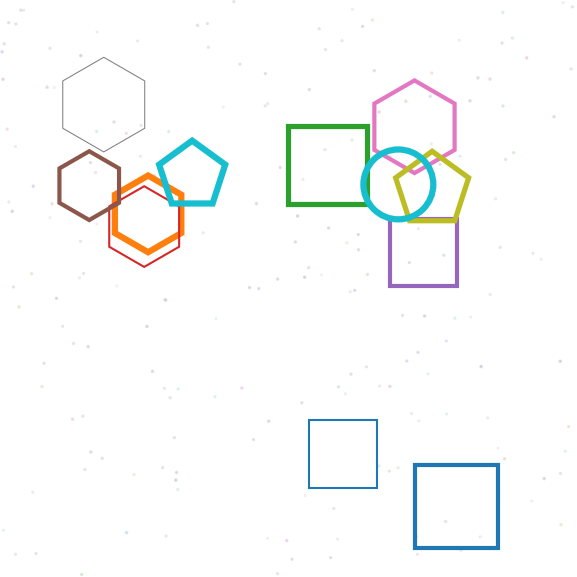[{"shape": "square", "thickness": 1, "radius": 0.29, "center": [0.594, 0.213]}, {"shape": "square", "thickness": 2, "radius": 0.36, "center": [0.79, 0.122]}, {"shape": "hexagon", "thickness": 3, "radius": 0.33, "center": [0.256, 0.629]}, {"shape": "square", "thickness": 2.5, "radius": 0.34, "center": [0.567, 0.713]}, {"shape": "hexagon", "thickness": 1, "radius": 0.35, "center": [0.25, 0.607]}, {"shape": "square", "thickness": 2, "radius": 0.29, "center": [0.734, 0.562]}, {"shape": "hexagon", "thickness": 2, "radius": 0.3, "center": [0.155, 0.678]}, {"shape": "hexagon", "thickness": 2, "radius": 0.4, "center": [0.718, 0.78]}, {"shape": "hexagon", "thickness": 0.5, "radius": 0.41, "center": [0.18, 0.818]}, {"shape": "pentagon", "thickness": 2.5, "radius": 0.33, "center": [0.748, 0.671]}, {"shape": "pentagon", "thickness": 3, "radius": 0.3, "center": [0.333, 0.695]}, {"shape": "circle", "thickness": 3, "radius": 0.3, "center": [0.69, 0.68]}]